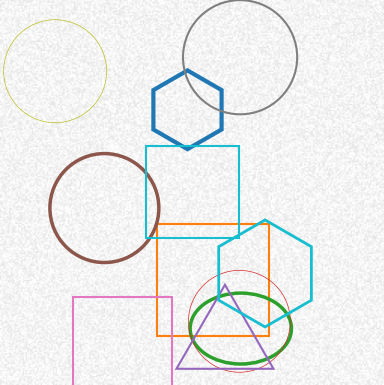[{"shape": "hexagon", "thickness": 3, "radius": 0.51, "center": [0.487, 0.715]}, {"shape": "square", "thickness": 1.5, "radius": 0.73, "center": [0.553, 0.273]}, {"shape": "oval", "thickness": 2.5, "radius": 0.66, "center": [0.625, 0.147]}, {"shape": "circle", "thickness": 0.5, "radius": 0.66, "center": [0.622, 0.165]}, {"shape": "triangle", "thickness": 1.5, "radius": 0.73, "center": [0.584, 0.115]}, {"shape": "circle", "thickness": 2.5, "radius": 0.71, "center": [0.271, 0.46]}, {"shape": "square", "thickness": 1.5, "radius": 0.64, "center": [0.317, 0.101]}, {"shape": "circle", "thickness": 1.5, "radius": 0.74, "center": [0.624, 0.851]}, {"shape": "circle", "thickness": 0.5, "radius": 0.67, "center": [0.143, 0.815]}, {"shape": "hexagon", "thickness": 2, "radius": 0.69, "center": [0.688, 0.29]}, {"shape": "square", "thickness": 1.5, "radius": 0.6, "center": [0.5, 0.501]}]